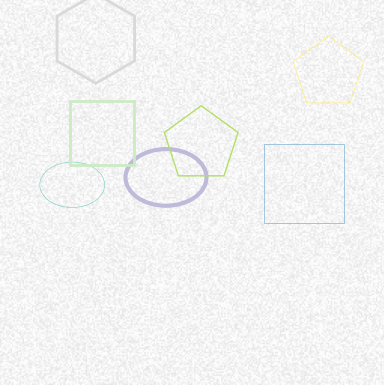[{"shape": "oval", "thickness": 0.5, "radius": 0.42, "center": [0.188, 0.52]}, {"shape": "oval", "thickness": 3, "radius": 0.53, "center": [0.431, 0.539]}, {"shape": "square", "thickness": 0.5, "radius": 0.52, "center": [0.789, 0.523]}, {"shape": "pentagon", "thickness": 1, "radius": 0.5, "center": [0.523, 0.625]}, {"shape": "hexagon", "thickness": 2, "radius": 0.58, "center": [0.249, 0.9]}, {"shape": "square", "thickness": 2, "radius": 0.42, "center": [0.264, 0.655]}, {"shape": "pentagon", "thickness": 0.5, "radius": 0.48, "center": [0.853, 0.81]}]